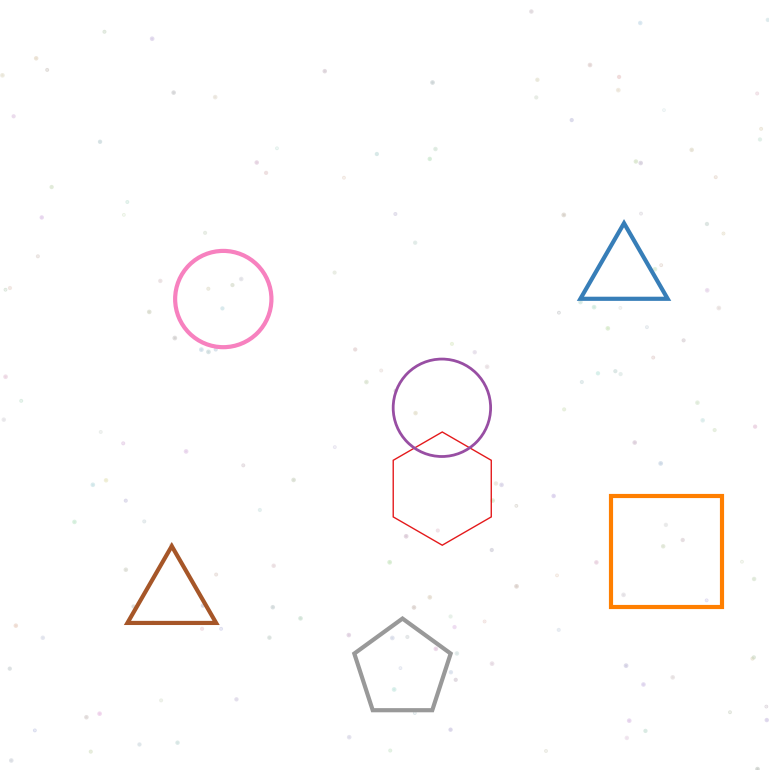[{"shape": "hexagon", "thickness": 0.5, "radius": 0.37, "center": [0.574, 0.365]}, {"shape": "triangle", "thickness": 1.5, "radius": 0.33, "center": [0.81, 0.645]}, {"shape": "circle", "thickness": 1, "radius": 0.32, "center": [0.574, 0.47]}, {"shape": "square", "thickness": 1.5, "radius": 0.36, "center": [0.865, 0.284]}, {"shape": "triangle", "thickness": 1.5, "radius": 0.33, "center": [0.223, 0.224]}, {"shape": "circle", "thickness": 1.5, "radius": 0.31, "center": [0.29, 0.612]}, {"shape": "pentagon", "thickness": 1.5, "radius": 0.33, "center": [0.523, 0.131]}]